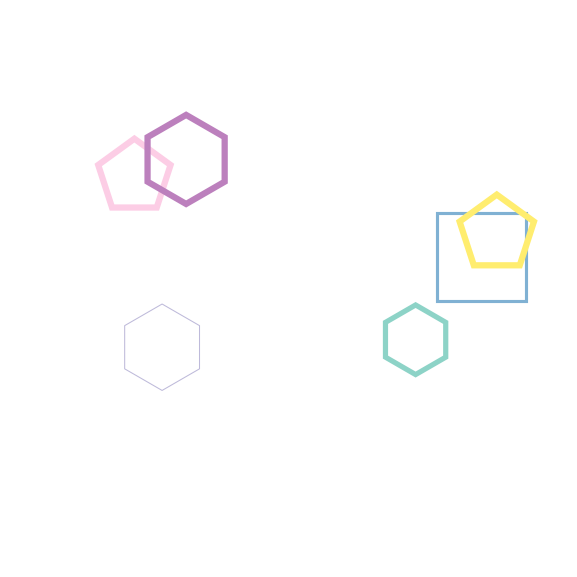[{"shape": "hexagon", "thickness": 2.5, "radius": 0.3, "center": [0.72, 0.411]}, {"shape": "hexagon", "thickness": 0.5, "radius": 0.37, "center": [0.281, 0.398]}, {"shape": "square", "thickness": 1.5, "radius": 0.38, "center": [0.834, 0.554]}, {"shape": "pentagon", "thickness": 3, "radius": 0.33, "center": [0.233, 0.693]}, {"shape": "hexagon", "thickness": 3, "radius": 0.39, "center": [0.322, 0.723]}, {"shape": "pentagon", "thickness": 3, "radius": 0.34, "center": [0.86, 0.594]}]